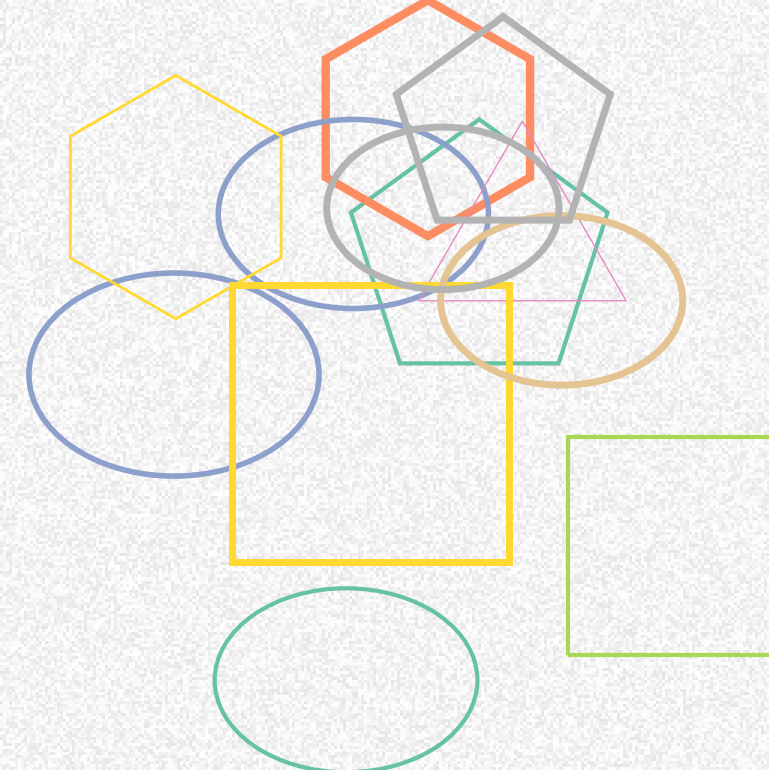[{"shape": "pentagon", "thickness": 1.5, "radius": 0.88, "center": [0.622, 0.67]}, {"shape": "oval", "thickness": 1.5, "radius": 0.85, "center": [0.449, 0.117]}, {"shape": "hexagon", "thickness": 3, "radius": 0.77, "center": [0.556, 0.847]}, {"shape": "oval", "thickness": 2, "radius": 0.88, "center": [0.459, 0.722]}, {"shape": "oval", "thickness": 2, "radius": 0.94, "center": [0.226, 0.514]}, {"shape": "triangle", "thickness": 0.5, "radius": 0.78, "center": [0.678, 0.687]}, {"shape": "square", "thickness": 1.5, "radius": 0.71, "center": [0.879, 0.291]}, {"shape": "hexagon", "thickness": 1, "radius": 0.79, "center": [0.228, 0.744]}, {"shape": "square", "thickness": 2.5, "radius": 0.9, "center": [0.482, 0.45]}, {"shape": "oval", "thickness": 2.5, "radius": 0.79, "center": [0.729, 0.61]}, {"shape": "oval", "thickness": 2.5, "radius": 0.75, "center": [0.575, 0.729]}, {"shape": "pentagon", "thickness": 2.5, "radius": 0.73, "center": [0.654, 0.832]}]